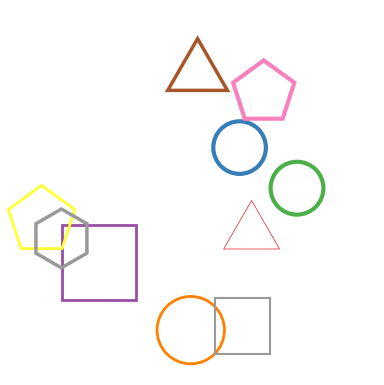[{"shape": "triangle", "thickness": 0.5, "radius": 0.42, "center": [0.653, 0.395]}, {"shape": "circle", "thickness": 3, "radius": 0.34, "center": [0.622, 0.617]}, {"shape": "circle", "thickness": 3, "radius": 0.34, "center": [0.771, 0.511]}, {"shape": "square", "thickness": 2, "radius": 0.48, "center": [0.258, 0.318]}, {"shape": "circle", "thickness": 2, "radius": 0.44, "center": [0.495, 0.143]}, {"shape": "pentagon", "thickness": 2, "radius": 0.45, "center": [0.108, 0.428]}, {"shape": "triangle", "thickness": 2.5, "radius": 0.45, "center": [0.513, 0.81]}, {"shape": "pentagon", "thickness": 3, "radius": 0.42, "center": [0.685, 0.759]}, {"shape": "square", "thickness": 1.5, "radius": 0.36, "center": [0.63, 0.153]}, {"shape": "hexagon", "thickness": 2.5, "radius": 0.38, "center": [0.16, 0.381]}]